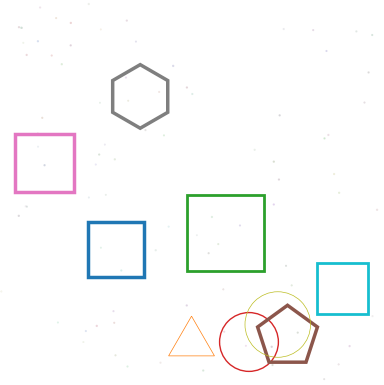[{"shape": "square", "thickness": 2.5, "radius": 0.36, "center": [0.301, 0.352]}, {"shape": "triangle", "thickness": 0.5, "radius": 0.34, "center": [0.497, 0.11]}, {"shape": "square", "thickness": 2, "radius": 0.5, "center": [0.586, 0.395]}, {"shape": "circle", "thickness": 1, "radius": 0.38, "center": [0.647, 0.112]}, {"shape": "pentagon", "thickness": 2.5, "radius": 0.41, "center": [0.747, 0.125]}, {"shape": "square", "thickness": 2.5, "radius": 0.38, "center": [0.115, 0.576]}, {"shape": "hexagon", "thickness": 2.5, "radius": 0.41, "center": [0.364, 0.75]}, {"shape": "circle", "thickness": 0.5, "radius": 0.43, "center": [0.721, 0.157]}, {"shape": "square", "thickness": 2, "radius": 0.33, "center": [0.889, 0.251]}]